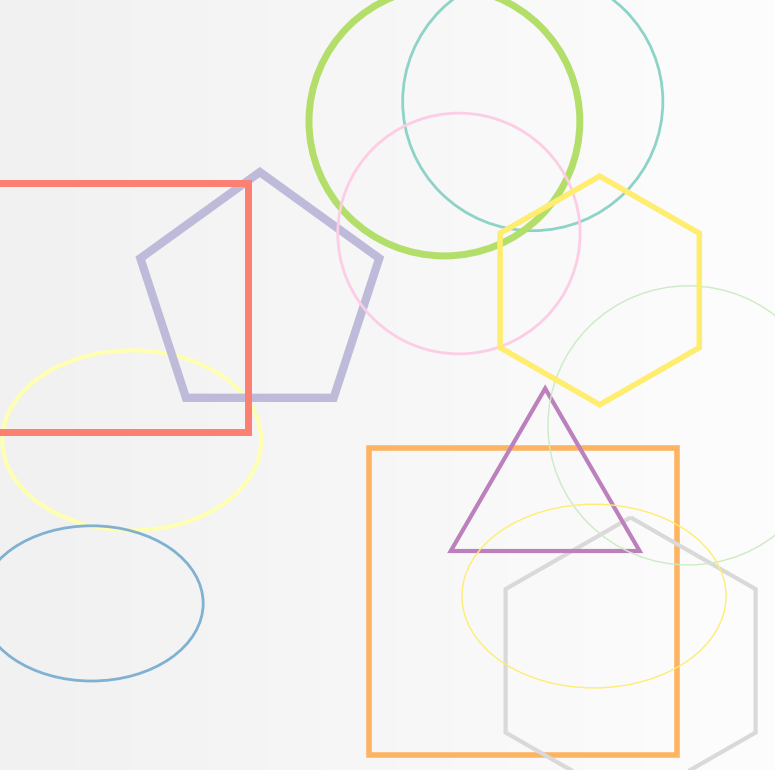[{"shape": "circle", "thickness": 1, "radius": 0.84, "center": [0.687, 0.868]}, {"shape": "oval", "thickness": 1.5, "radius": 0.83, "center": [0.17, 0.428]}, {"shape": "pentagon", "thickness": 3, "radius": 0.81, "center": [0.335, 0.614]}, {"shape": "square", "thickness": 2.5, "radius": 0.81, "center": [0.159, 0.601]}, {"shape": "oval", "thickness": 1, "radius": 0.72, "center": [0.118, 0.216]}, {"shape": "square", "thickness": 2, "radius": 0.99, "center": [0.675, 0.219]}, {"shape": "circle", "thickness": 2.5, "radius": 0.87, "center": [0.573, 0.842]}, {"shape": "circle", "thickness": 1, "radius": 0.78, "center": [0.592, 0.697]}, {"shape": "hexagon", "thickness": 1.5, "radius": 0.93, "center": [0.814, 0.142]}, {"shape": "triangle", "thickness": 1.5, "radius": 0.7, "center": [0.703, 0.355]}, {"shape": "circle", "thickness": 0.5, "radius": 0.91, "center": [0.888, 0.448]}, {"shape": "hexagon", "thickness": 2, "radius": 0.74, "center": [0.774, 0.623]}, {"shape": "oval", "thickness": 0.5, "radius": 0.85, "center": [0.766, 0.226]}]